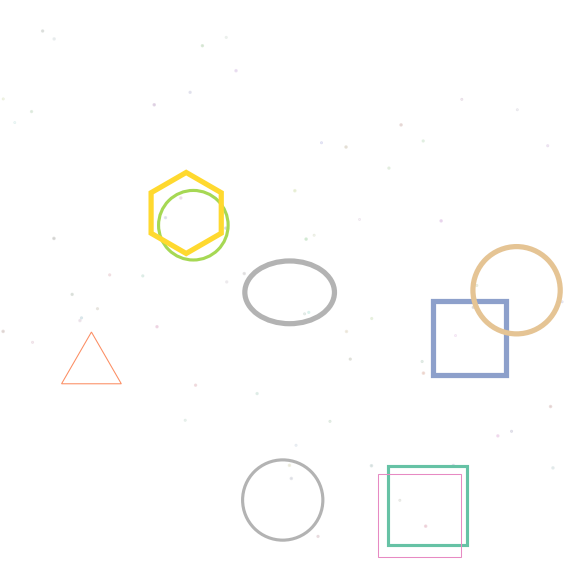[{"shape": "square", "thickness": 1.5, "radius": 0.34, "center": [0.74, 0.124]}, {"shape": "triangle", "thickness": 0.5, "radius": 0.3, "center": [0.158, 0.364]}, {"shape": "square", "thickness": 2.5, "radius": 0.32, "center": [0.813, 0.414]}, {"shape": "square", "thickness": 0.5, "radius": 0.36, "center": [0.726, 0.107]}, {"shape": "circle", "thickness": 1.5, "radius": 0.3, "center": [0.335, 0.609]}, {"shape": "hexagon", "thickness": 2.5, "radius": 0.35, "center": [0.322, 0.63]}, {"shape": "circle", "thickness": 2.5, "radius": 0.38, "center": [0.895, 0.497]}, {"shape": "circle", "thickness": 1.5, "radius": 0.35, "center": [0.49, 0.133]}, {"shape": "oval", "thickness": 2.5, "radius": 0.39, "center": [0.502, 0.493]}]